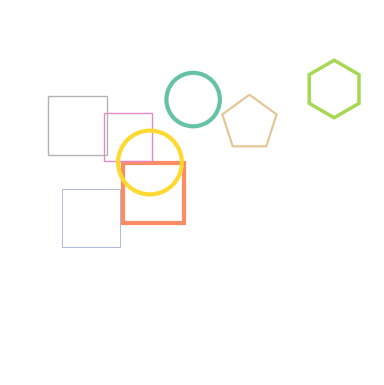[{"shape": "circle", "thickness": 3, "radius": 0.35, "center": [0.502, 0.741]}, {"shape": "square", "thickness": 3, "radius": 0.39, "center": [0.399, 0.498]}, {"shape": "square", "thickness": 0.5, "radius": 0.38, "center": [0.237, 0.433]}, {"shape": "square", "thickness": 1, "radius": 0.31, "center": [0.332, 0.644]}, {"shape": "hexagon", "thickness": 2.5, "radius": 0.37, "center": [0.868, 0.769]}, {"shape": "circle", "thickness": 3, "radius": 0.41, "center": [0.39, 0.578]}, {"shape": "pentagon", "thickness": 1.5, "radius": 0.37, "center": [0.648, 0.68]}, {"shape": "square", "thickness": 1, "radius": 0.39, "center": [0.201, 0.674]}]